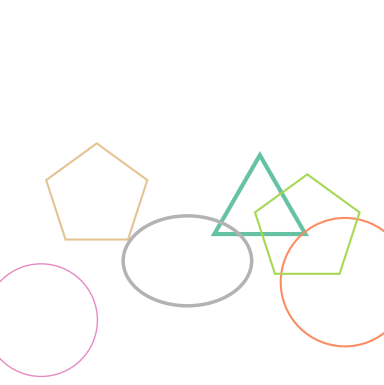[{"shape": "triangle", "thickness": 3, "radius": 0.68, "center": [0.675, 0.46]}, {"shape": "circle", "thickness": 1.5, "radius": 0.83, "center": [0.896, 0.267]}, {"shape": "circle", "thickness": 1, "radius": 0.73, "center": [0.107, 0.168]}, {"shape": "pentagon", "thickness": 1.5, "radius": 0.71, "center": [0.798, 0.404]}, {"shape": "pentagon", "thickness": 1.5, "radius": 0.69, "center": [0.251, 0.49]}, {"shape": "oval", "thickness": 2.5, "radius": 0.83, "center": [0.487, 0.323]}]